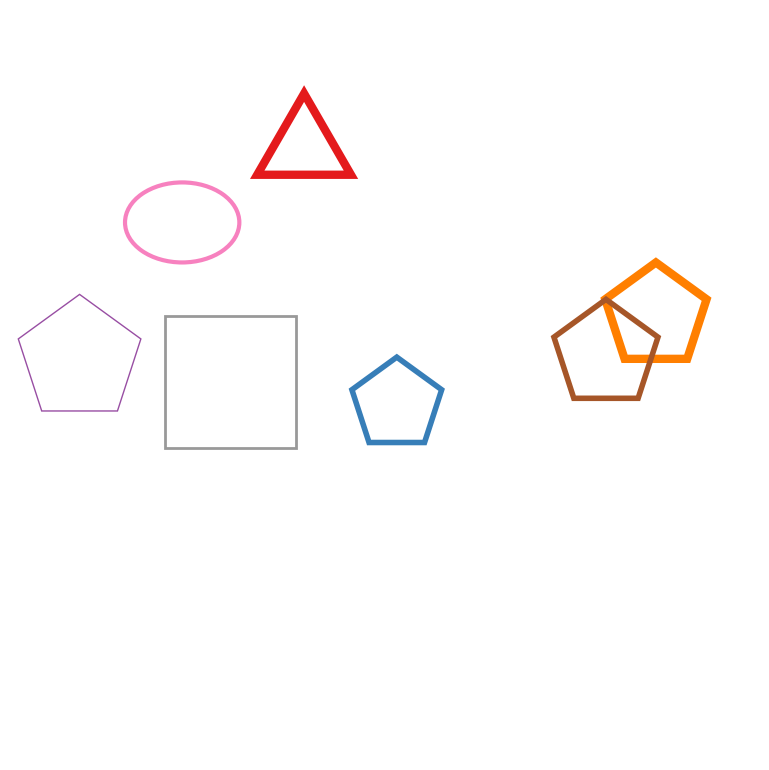[{"shape": "triangle", "thickness": 3, "radius": 0.35, "center": [0.395, 0.808]}, {"shape": "pentagon", "thickness": 2, "radius": 0.31, "center": [0.515, 0.475]}, {"shape": "pentagon", "thickness": 0.5, "radius": 0.42, "center": [0.103, 0.534]}, {"shape": "pentagon", "thickness": 3, "radius": 0.35, "center": [0.852, 0.59]}, {"shape": "pentagon", "thickness": 2, "radius": 0.36, "center": [0.787, 0.54]}, {"shape": "oval", "thickness": 1.5, "radius": 0.37, "center": [0.237, 0.711]}, {"shape": "square", "thickness": 1, "radius": 0.43, "center": [0.299, 0.504]}]